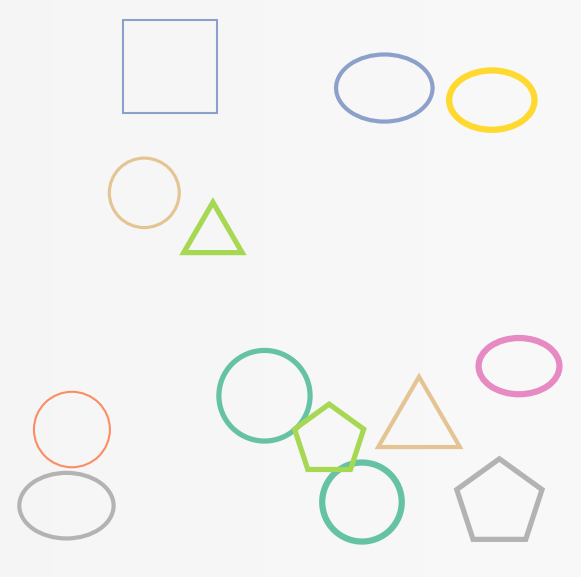[{"shape": "circle", "thickness": 2.5, "radius": 0.39, "center": [0.455, 0.314]}, {"shape": "circle", "thickness": 3, "radius": 0.34, "center": [0.623, 0.13]}, {"shape": "circle", "thickness": 1, "radius": 0.33, "center": [0.124, 0.255]}, {"shape": "oval", "thickness": 2, "radius": 0.41, "center": [0.661, 0.847]}, {"shape": "square", "thickness": 1, "radius": 0.4, "center": [0.293, 0.884]}, {"shape": "oval", "thickness": 3, "radius": 0.35, "center": [0.893, 0.365]}, {"shape": "triangle", "thickness": 2.5, "radius": 0.29, "center": [0.366, 0.591]}, {"shape": "pentagon", "thickness": 2.5, "radius": 0.31, "center": [0.566, 0.237]}, {"shape": "oval", "thickness": 3, "radius": 0.37, "center": [0.846, 0.826]}, {"shape": "triangle", "thickness": 2, "radius": 0.41, "center": [0.721, 0.266]}, {"shape": "circle", "thickness": 1.5, "radius": 0.3, "center": [0.248, 0.665]}, {"shape": "pentagon", "thickness": 2.5, "radius": 0.39, "center": [0.859, 0.128]}, {"shape": "oval", "thickness": 2, "radius": 0.41, "center": [0.114, 0.124]}]